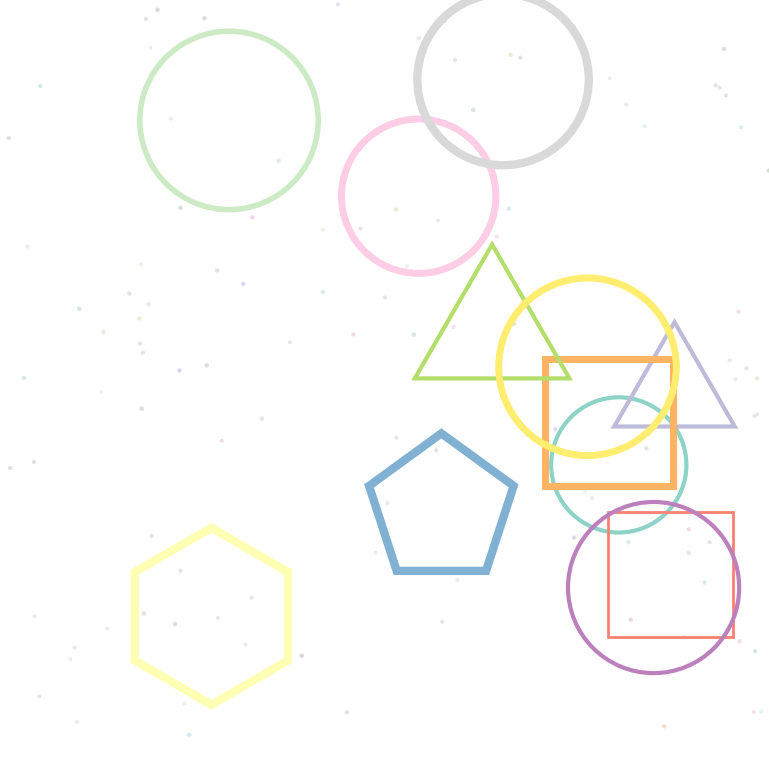[{"shape": "circle", "thickness": 1.5, "radius": 0.44, "center": [0.804, 0.396]}, {"shape": "hexagon", "thickness": 3, "radius": 0.57, "center": [0.275, 0.2]}, {"shape": "triangle", "thickness": 1.5, "radius": 0.45, "center": [0.876, 0.491]}, {"shape": "square", "thickness": 1, "radius": 0.4, "center": [0.871, 0.254]}, {"shape": "pentagon", "thickness": 3, "radius": 0.49, "center": [0.573, 0.338]}, {"shape": "square", "thickness": 2.5, "radius": 0.41, "center": [0.791, 0.451]}, {"shape": "triangle", "thickness": 1.5, "radius": 0.58, "center": [0.639, 0.567]}, {"shape": "circle", "thickness": 2.5, "radius": 0.5, "center": [0.544, 0.745]}, {"shape": "circle", "thickness": 3, "radius": 0.56, "center": [0.653, 0.897]}, {"shape": "circle", "thickness": 1.5, "radius": 0.56, "center": [0.849, 0.237]}, {"shape": "circle", "thickness": 2, "radius": 0.58, "center": [0.297, 0.844]}, {"shape": "circle", "thickness": 2.5, "radius": 0.58, "center": [0.763, 0.524]}]